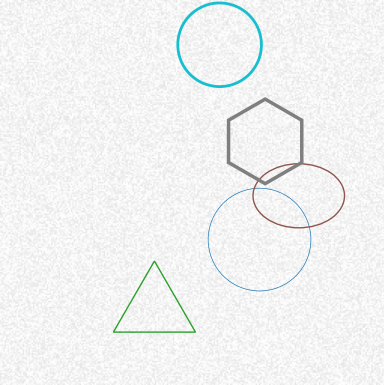[{"shape": "circle", "thickness": 0.5, "radius": 0.67, "center": [0.674, 0.378]}, {"shape": "triangle", "thickness": 1, "radius": 0.62, "center": [0.401, 0.199]}, {"shape": "oval", "thickness": 1, "radius": 0.59, "center": [0.776, 0.491]}, {"shape": "hexagon", "thickness": 2.5, "radius": 0.55, "center": [0.689, 0.633]}, {"shape": "circle", "thickness": 2, "radius": 0.54, "center": [0.57, 0.884]}]